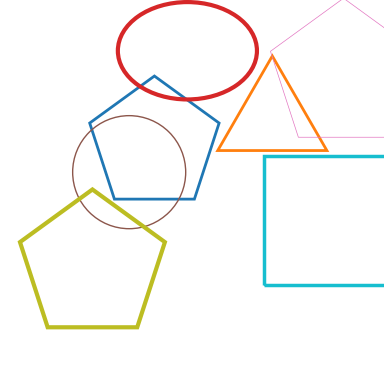[{"shape": "pentagon", "thickness": 2, "radius": 0.88, "center": [0.401, 0.626]}, {"shape": "triangle", "thickness": 2, "radius": 0.82, "center": [0.707, 0.691]}, {"shape": "oval", "thickness": 3, "radius": 0.9, "center": [0.487, 0.868]}, {"shape": "circle", "thickness": 1, "radius": 0.73, "center": [0.336, 0.553]}, {"shape": "pentagon", "thickness": 0.5, "radius": 1.0, "center": [0.892, 0.805]}, {"shape": "pentagon", "thickness": 3, "radius": 0.99, "center": [0.24, 0.31]}, {"shape": "square", "thickness": 2.5, "radius": 0.84, "center": [0.852, 0.428]}]